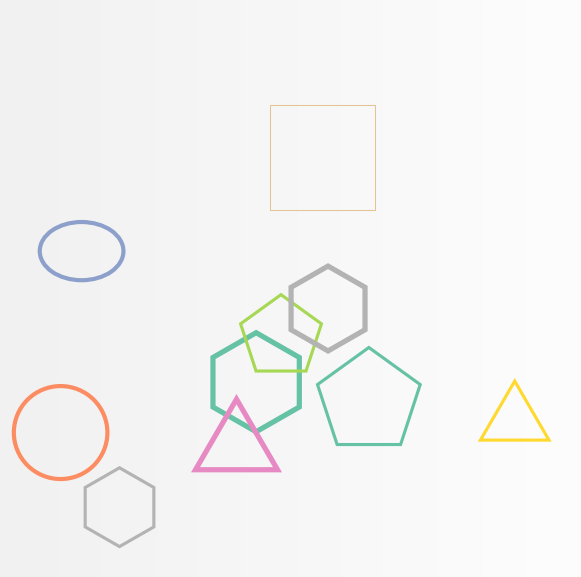[{"shape": "hexagon", "thickness": 2.5, "radius": 0.43, "center": [0.441, 0.337]}, {"shape": "pentagon", "thickness": 1.5, "radius": 0.46, "center": [0.635, 0.305]}, {"shape": "circle", "thickness": 2, "radius": 0.4, "center": [0.104, 0.25]}, {"shape": "oval", "thickness": 2, "radius": 0.36, "center": [0.14, 0.564]}, {"shape": "triangle", "thickness": 2.5, "radius": 0.41, "center": [0.407, 0.226]}, {"shape": "pentagon", "thickness": 1.5, "radius": 0.37, "center": [0.483, 0.416]}, {"shape": "triangle", "thickness": 1.5, "radius": 0.34, "center": [0.886, 0.271]}, {"shape": "square", "thickness": 0.5, "radius": 0.45, "center": [0.555, 0.727]}, {"shape": "hexagon", "thickness": 2.5, "radius": 0.37, "center": [0.564, 0.465]}, {"shape": "hexagon", "thickness": 1.5, "radius": 0.34, "center": [0.206, 0.121]}]